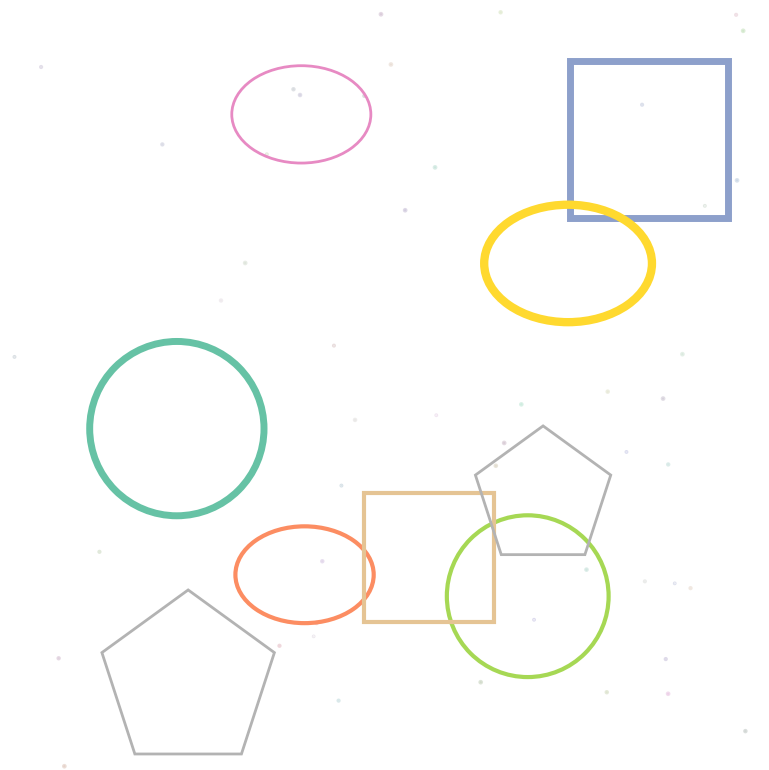[{"shape": "circle", "thickness": 2.5, "radius": 0.57, "center": [0.23, 0.443]}, {"shape": "oval", "thickness": 1.5, "radius": 0.45, "center": [0.396, 0.254]}, {"shape": "square", "thickness": 2.5, "radius": 0.51, "center": [0.843, 0.819]}, {"shape": "oval", "thickness": 1, "radius": 0.45, "center": [0.391, 0.851]}, {"shape": "circle", "thickness": 1.5, "radius": 0.53, "center": [0.685, 0.226]}, {"shape": "oval", "thickness": 3, "radius": 0.54, "center": [0.738, 0.658]}, {"shape": "square", "thickness": 1.5, "radius": 0.42, "center": [0.557, 0.276]}, {"shape": "pentagon", "thickness": 1, "radius": 0.59, "center": [0.244, 0.116]}, {"shape": "pentagon", "thickness": 1, "radius": 0.46, "center": [0.705, 0.354]}]